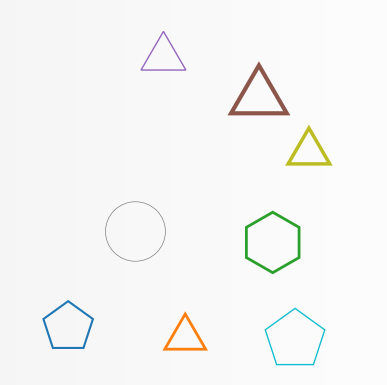[{"shape": "pentagon", "thickness": 1.5, "radius": 0.34, "center": [0.176, 0.151]}, {"shape": "triangle", "thickness": 2, "radius": 0.3, "center": [0.478, 0.123]}, {"shape": "hexagon", "thickness": 2, "radius": 0.39, "center": [0.704, 0.37]}, {"shape": "triangle", "thickness": 1, "radius": 0.33, "center": [0.422, 0.851]}, {"shape": "triangle", "thickness": 3, "radius": 0.41, "center": [0.668, 0.747]}, {"shape": "circle", "thickness": 0.5, "radius": 0.39, "center": [0.35, 0.399]}, {"shape": "triangle", "thickness": 2.5, "radius": 0.31, "center": [0.797, 0.605]}, {"shape": "pentagon", "thickness": 1, "radius": 0.4, "center": [0.761, 0.118]}]